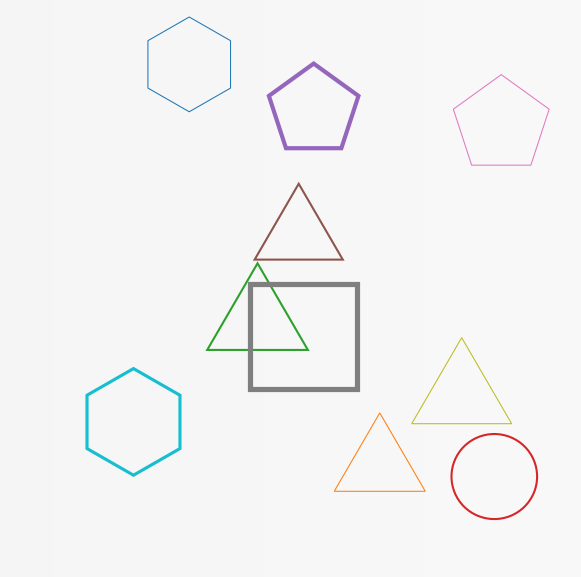[{"shape": "hexagon", "thickness": 0.5, "radius": 0.41, "center": [0.326, 0.888]}, {"shape": "triangle", "thickness": 0.5, "radius": 0.45, "center": [0.653, 0.194]}, {"shape": "triangle", "thickness": 1, "radius": 0.5, "center": [0.443, 0.443]}, {"shape": "circle", "thickness": 1, "radius": 0.37, "center": [0.85, 0.174]}, {"shape": "pentagon", "thickness": 2, "radius": 0.41, "center": [0.54, 0.808]}, {"shape": "triangle", "thickness": 1, "radius": 0.44, "center": [0.514, 0.593]}, {"shape": "pentagon", "thickness": 0.5, "radius": 0.43, "center": [0.862, 0.783]}, {"shape": "square", "thickness": 2.5, "radius": 0.46, "center": [0.522, 0.417]}, {"shape": "triangle", "thickness": 0.5, "radius": 0.5, "center": [0.794, 0.315]}, {"shape": "hexagon", "thickness": 1.5, "radius": 0.46, "center": [0.23, 0.269]}]